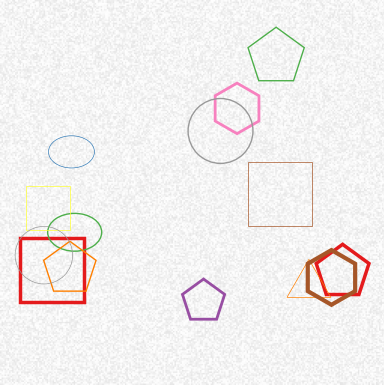[{"shape": "square", "thickness": 2.5, "radius": 0.42, "center": [0.136, 0.299]}, {"shape": "pentagon", "thickness": 2.5, "radius": 0.36, "center": [0.89, 0.293]}, {"shape": "oval", "thickness": 0.5, "radius": 0.3, "center": [0.186, 0.606]}, {"shape": "oval", "thickness": 1, "radius": 0.35, "center": [0.194, 0.397]}, {"shape": "pentagon", "thickness": 1, "radius": 0.38, "center": [0.717, 0.852]}, {"shape": "pentagon", "thickness": 2, "radius": 0.29, "center": [0.529, 0.218]}, {"shape": "triangle", "thickness": 0.5, "radius": 0.33, "center": [0.802, 0.261]}, {"shape": "pentagon", "thickness": 1, "radius": 0.36, "center": [0.181, 0.302]}, {"shape": "square", "thickness": 0.5, "radius": 0.29, "center": [0.124, 0.461]}, {"shape": "hexagon", "thickness": 3, "radius": 0.36, "center": [0.861, 0.279]}, {"shape": "square", "thickness": 0.5, "radius": 0.42, "center": [0.727, 0.496]}, {"shape": "hexagon", "thickness": 2, "radius": 0.33, "center": [0.616, 0.718]}, {"shape": "circle", "thickness": 0.5, "radius": 0.37, "center": [0.114, 0.337]}, {"shape": "circle", "thickness": 1, "radius": 0.42, "center": [0.573, 0.66]}]